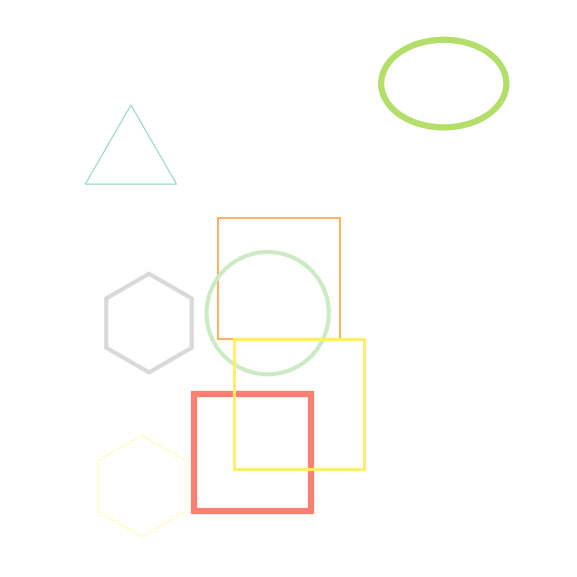[{"shape": "triangle", "thickness": 0.5, "radius": 0.46, "center": [0.227, 0.726]}, {"shape": "hexagon", "thickness": 0.5, "radius": 0.44, "center": [0.246, 0.158]}, {"shape": "square", "thickness": 3, "radius": 0.51, "center": [0.437, 0.216]}, {"shape": "square", "thickness": 1, "radius": 0.53, "center": [0.484, 0.517]}, {"shape": "oval", "thickness": 3, "radius": 0.54, "center": [0.768, 0.854]}, {"shape": "hexagon", "thickness": 2, "radius": 0.43, "center": [0.258, 0.44]}, {"shape": "circle", "thickness": 2, "radius": 0.53, "center": [0.464, 0.457]}, {"shape": "square", "thickness": 1.5, "radius": 0.56, "center": [0.518, 0.3]}]